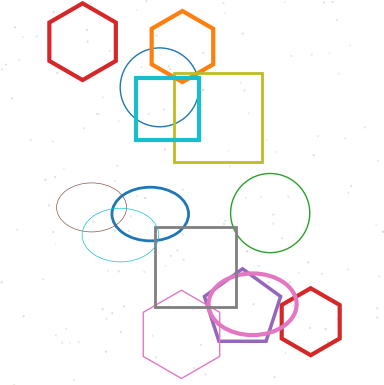[{"shape": "circle", "thickness": 1, "radius": 0.51, "center": [0.415, 0.773]}, {"shape": "oval", "thickness": 2, "radius": 0.5, "center": [0.39, 0.444]}, {"shape": "hexagon", "thickness": 3, "radius": 0.46, "center": [0.474, 0.879]}, {"shape": "circle", "thickness": 1, "radius": 0.51, "center": [0.702, 0.447]}, {"shape": "hexagon", "thickness": 3, "radius": 0.43, "center": [0.807, 0.164]}, {"shape": "hexagon", "thickness": 3, "radius": 0.5, "center": [0.215, 0.892]}, {"shape": "pentagon", "thickness": 2.5, "radius": 0.52, "center": [0.63, 0.198]}, {"shape": "oval", "thickness": 0.5, "radius": 0.45, "center": [0.238, 0.461]}, {"shape": "hexagon", "thickness": 1, "radius": 0.57, "center": [0.471, 0.132]}, {"shape": "oval", "thickness": 3, "radius": 0.57, "center": [0.656, 0.21]}, {"shape": "square", "thickness": 2, "radius": 0.52, "center": [0.508, 0.307]}, {"shape": "square", "thickness": 2, "radius": 0.57, "center": [0.566, 0.695]}, {"shape": "oval", "thickness": 0.5, "radius": 0.5, "center": [0.313, 0.389]}, {"shape": "square", "thickness": 3, "radius": 0.4, "center": [0.435, 0.717]}]